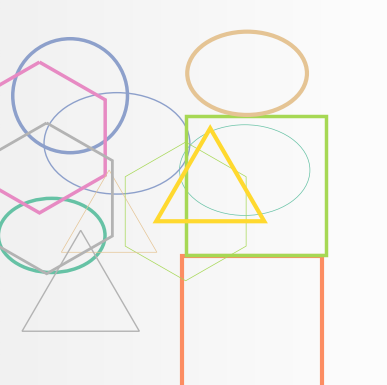[{"shape": "oval", "thickness": 2.5, "radius": 0.69, "center": [0.133, 0.389]}, {"shape": "oval", "thickness": 0.5, "radius": 0.84, "center": [0.632, 0.558]}, {"shape": "square", "thickness": 3, "radius": 0.9, "center": [0.651, 0.155]}, {"shape": "circle", "thickness": 2.5, "radius": 0.74, "center": [0.181, 0.751]}, {"shape": "oval", "thickness": 1, "radius": 0.94, "center": [0.302, 0.628]}, {"shape": "hexagon", "thickness": 2.5, "radius": 0.98, "center": [0.102, 0.643]}, {"shape": "square", "thickness": 2.5, "radius": 0.9, "center": [0.662, 0.517]}, {"shape": "hexagon", "thickness": 0.5, "radius": 0.9, "center": [0.479, 0.451]}, {"shape": "triangle", "thickness": 3, "radius": 0.81, "center": [0.542, 0.506]}, {"shape": "oval", "thickness": 3, "radius": 0.77, "center": [0.638, 0.81]}, {"shape": "triangle", "thickness": 0.5, "radius": 0.71, "center": [0.282, 0.416]}, {"shape": "triangle", "thickness": 1, "radius": 0.87, "center": [0.208, 0.227]}, {"shape": "hexagon", "thickness": 2, "radius": 0.98, "center": [0.12, 0.485]}]